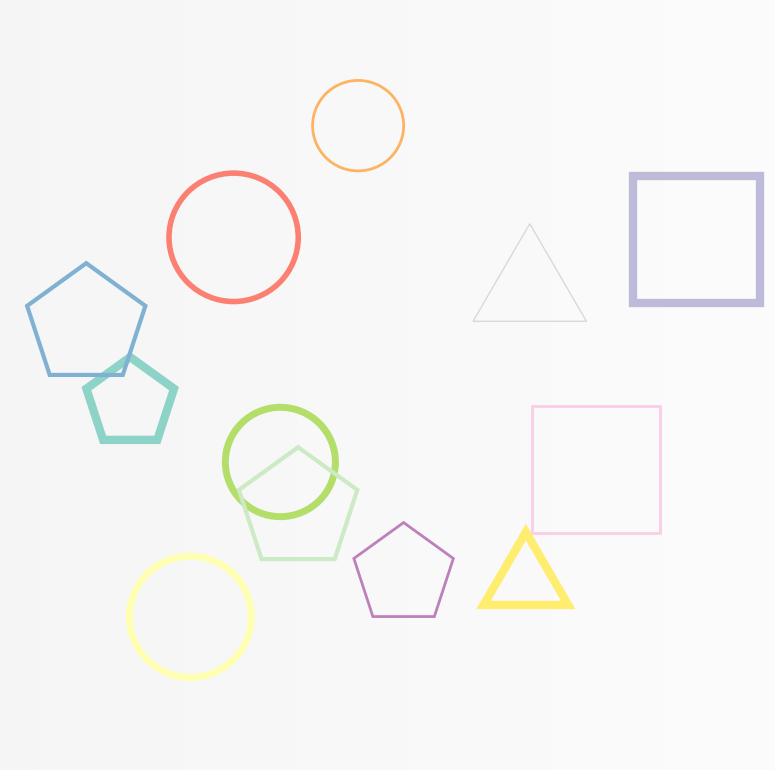[{"shape": "pentagon", "thickness": 3, "radius": 0.3, "center": [0.168, 0.477]}, {"shape": "circle", "thickness": 2.5, "radius": 0.39, "center": [0.246, 0.199]}, {"shape": "square", "thickness": 3, "radius": 0.41, "center": [0.899, 0.689]}, {"shape": "circle", "thickness": 2, "radius": 0.42, "center": [0.301, 0.692]}, {"shape": "pentagon", "thickness": 1.5, "radius": 0.4, "center": [0.111, 0.578]}, {"shape": "circle", "thickness": 1, "radius": 0.29, "center": [0.462, 0.837]}, {"shape": "circle", "thickness": 2.5, "radius": 0.36, "center": [0.362, 0.4]}, {"shape": "square", "thickness": 1, "radius": 0.41, "center": [0.769, 0.39]}, {"shape": "triangle", "thickness": 0.5, "radius": 0.42, "center": [0.684, 0.625]}, {"shape": "pentagon", "thickness": 1, "radius": 0.34, "center": [0.521, 0.254]}, {"shape": "pentagon", "thickness": 1.5, "radius": 0.4, "center": [0.385, 0.339]}, {"shape": "triangle", "thickness": 3, "radius": 0.32, "center": [0.679, 0.246]}]